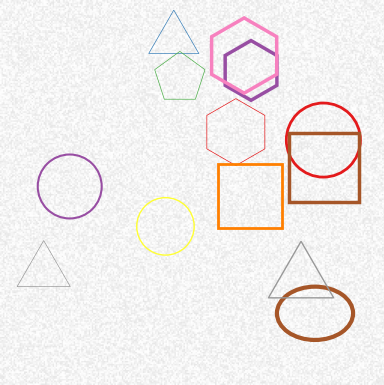[{"shape": "circle", "thickness": 2, "radius": 0.48, "center": [0.84, 0.636]}, {"shape": "hexagon", "thickness": 0.5, "radius": 0.43, "center": [0.613, 0.657]}, {"shape": "triangle", "thickness": 0.5, "radius": 0.38, "center": [0.451, 0.899]}, {"shape": "pentagon", "thickness": 0.5, "radius": 0.34, "center": [0.467, 0.798]}, {"shape": "hexagon", "thickness": 2.5, "radius": 0.39, "center": [0.652, 0.817]}, {"shape": "circle", "thickness": 1.5, "radius": 0.42, "center": [0.181, 0.516]}, {"shape": "square", "thickness": 2, "radius": 0.41, "center": [0.649, 0.491]}, {"shape": "circle", "thickness": 1, "radius": 0.37, "center": [0.43, 0.412]}, {"shape": "oval", "thickness": 3, "radius": 0.49, "center": [0.818, 0.186]}, {"shape": "square", "thickness": 2.5, "radius": 0.45, "center": [0.841, 0.565]}, {"shape": "hexagon", "thickness": 2.5, "radius": 0.49, "center": [0.634, 0.856]}, {"shape": "triangle", "thickness": 0.5, "radius": 0.4, "center": [0.114, 0.295]}, {"shape": "triangle", "thickness": 1, "radius": 0.49, "center": [0.782, 0.275]}]